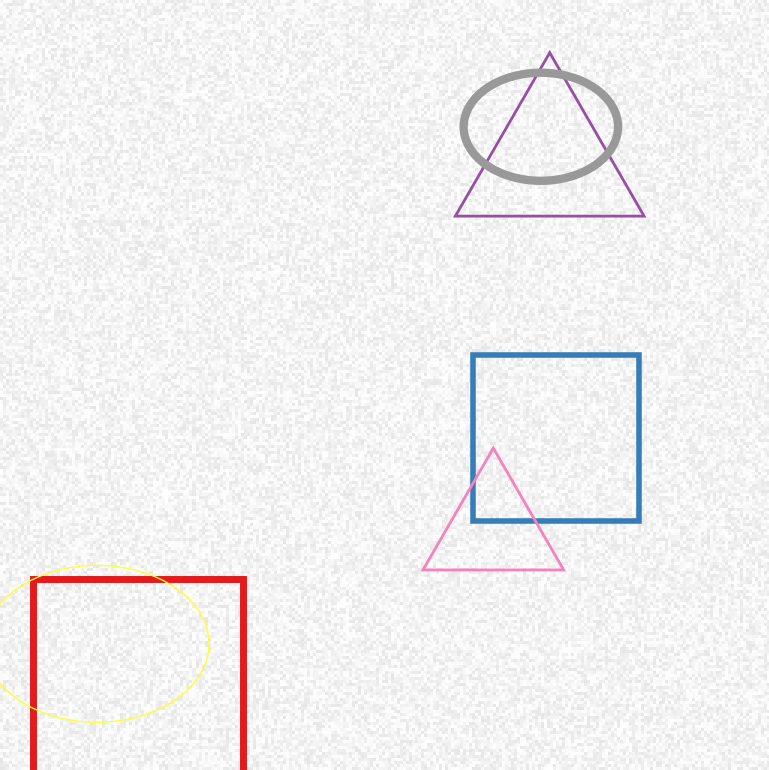[{"shape": "square", "thickness": 2.5, "radius": 0.68, "center": [0.179, 0.111]}, {"shape": "square", "thickness": 2, "radius": 0.54, "center": [0.723, 0.431]}, {"shape": "triangle", "thickness": 1, "radius": 0.71, "center": [0.714, 0.79]}, {"shape": "oval", "thickness": 0.5, "radius": 0.73, "center": [0.126, 0.164]}, {"shape": "triangle", "thickness": 1, "radius": 0.53, "center": [0.641, 0.313]}, {"shape": "oval", "thickness": 3, "radius": 0.5, "center": [0.702, 0.835]}]